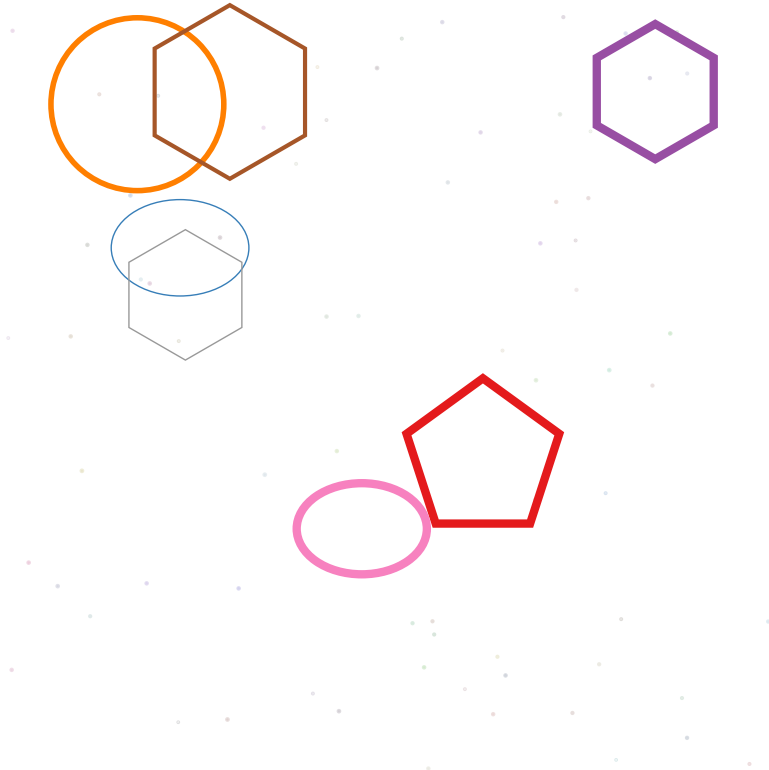[{"shape": "pentagon", "thickness": 3, "radius": 0.52, "center": [0.627, 0.404]}, {"shape": "oval", "thickness": 0.5, "radius": 0.45, "center": [0.234, 0.678]}, {"shape": "hexagon", "thickness": 3, "radius": 0.44, "center": [0.851, 0.881]}, {"shape": "circle", "thickness": 2, "radius": 0.56, "center": [0.178, 0.865]}, {"shape": "hexagon", "thickness": 1.5, "radius": 0.56, "center": [0.298, 0.881]}, {"shape": "oval", "thickness": 3, "radius": 0.42, "center": [0.47, 0.313]}, {"shape": "hexagon", "thickness": 0.5, "radius": 0.42, "center": [0.241, 0.617]}]